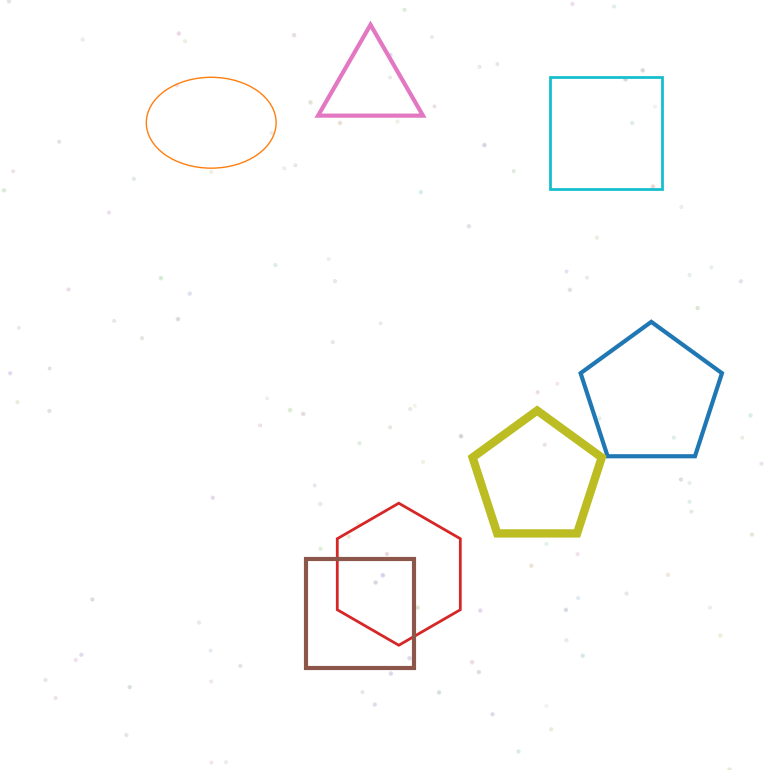[{"shape": "pentagon", "thickness": 1.5, "radius": 0.48, "center": [0.846, 0.486]}, {"shape": "oval", "thickness": 0.5, "radius": 0.42, "center": [0.274, 0.841]}, {"shape": "hexagon", "thickness": 1, "radius": 0.46, "center": [0.518, 0.254]}, {"shape": "square", "thickness": 1.5, "radius": 0.35, "center": [0.468, 0.203]}, {"shape": "triangle", "thickness": 1.5, "radius": 0.39, "center": [0.481, 0.889]}, {"shape": "pentagon", "thickness": 3, "radius": 0.44, "center": [0.698, 0.379]}, {"shape": "square", "thickness": 1, "radius": 0.36, "center": [0.787, 0.827]}]